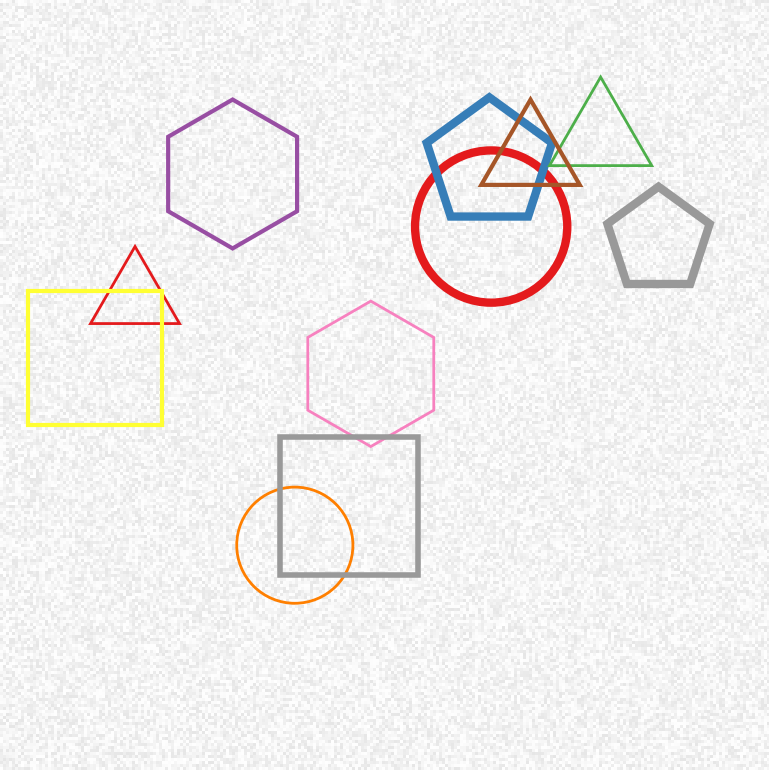[{"shape": "triangle", "thickness": 1, "radius": 0.33, "center": [0.175, 0.613]}, {"shape": "circle", "thickness": 3, "radius": 0.49, "center": [0.638, 0.706]}, {"shape": "pentagon", "thickness": 3, "radius": 0.43, "center": [0.636, 0.788]}, {"shape": "triangle", "thickness": 1, "radius": 0.38, "center": [0.78, 0.823]}, {"shape": "hexagon", "thickness": 1.5, "radius": 0.48, "center": [0.302, 0.774]}, {"shape": "circle", "thickness": 1, "radius": 0.38, "center": [0.383, 0.292]}, {"shape": "square", "thickness": 1.5, "radius": 0.43, "center": [0.123, 0.535]}, {"shape": "triangle", "thickness": 1.5, "radius": 0.37, "center": [0.689, 0.797]}, {"shape": "hexagon", "thickness": 1, "radius": 0.47, "center": [0.482, 0.515]}, {"shape": "square", "thickness": 2, "radius": 0.45, "center": [0.453, 0.343]}, {"shape": "pentagon", "thickness": 3, "radius": 0.35, "center": [0.855, 0.688]}]